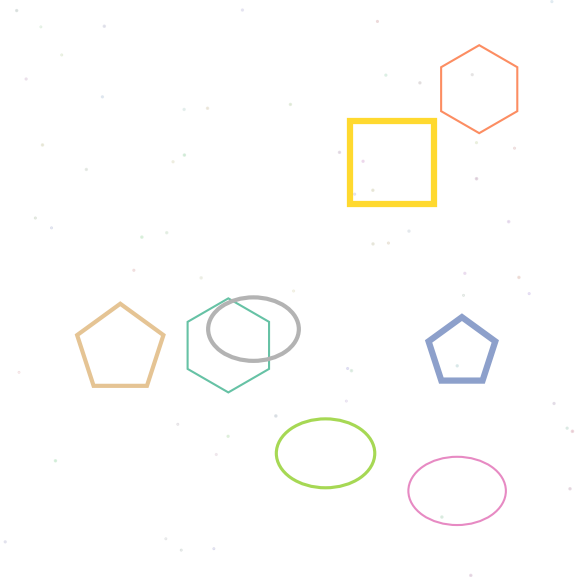[{"shape": "hexagon", "thickness": 1, "radius": 0.41, "center": [0.395, 0.401]}, {"shape": "hexagon", "thickness": 1, "radius": 0.38, "center": [0.83, 0.845]}, {"shape": "pentagon", "thickness": 3, "radius": 0.3, "center": [0.8, 0.389]}, {"shape": "oval", "thickness": 1, "radius": 0.42, "center": [0.792, 0.149]}, {"shape": "oval", "thickness": 1.5, "radius": 0.43, "center": [0.564, 0.214]}, {"shape": "square", "thickness": 3, "radius": 0.36, "center": [0.678, 0.718]}, {"shape": "pentagon", "thickness": 2, "radius": 0.39, "center": [0.208, 0.395]}, {"shape": "oval", "thickness": 2, "radius": 0.39, "center": [0.439, 0.429]}]